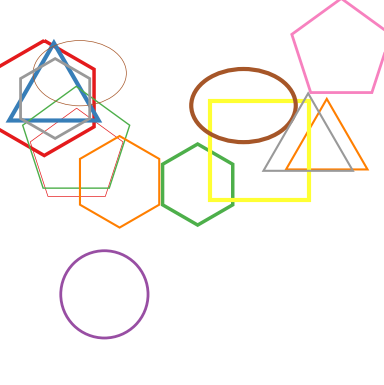[{"shape": "pentagon", "thickness": 0.5, "radius": 0.63, "center": [0.199, 0.592]}, {"shape": "hexagon", "thickness": 2.5, "radius": 0.75, "center": [0.115, 0.745]}, {"shape": "triangle", "thickness": 3, "radius": 0.67, "center": [0.14, 0.754]}, {"shape": "hexagon", "thickness": 2.5, "radius": 0.53, "center": [0.513, 0.521]}, {"shape": "pentagon", "thickness": 1, "radius": 0.73, "center": [0.198, 0.63]}, {"shape": "circle", "thickness": 2, "radius": 0.57, "center": [0.271, 0.235]}, {"shape": "hexagon", "thickness": 1.5, "radius": 0.59, "center": [0.311, 0.528]}, {"shape": "triangle", "thickness": 1.5, "radius": 0.61, "center": [0.849, 0.621]}, {"shape": "square", "thickness": 3, "radius": 0.64, "center": [0.674, 0.61]}, {"shape": "oval", "thickness": 0.5, "radius": 0.61, "center": [0.207, 0.81]}, {"shape": "oval", "thickness": 3, "radius": 0.68, "center": [0.632, 0.726]}, {"shape": "pentagon", "thickness": 2, "radius": 0.68, "center": [0.886, 0.869]}, {"shape": "triangle", "thickness": 1.5, "radius": 0.67, "center": [0.8, 0.623]}, {"shape": "hexagon", "thickness": 2, "radius": 0.52, "center": [0.143, 0.744]}]